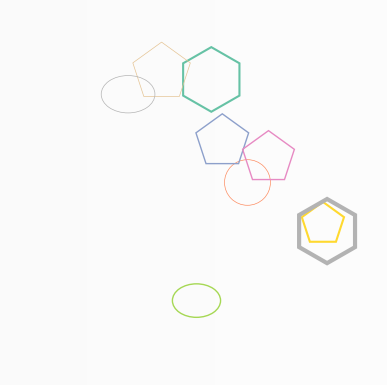[{"shape": "hexagon", "thickness": 1.5, "radius": 0.42, "center": [0.545, 0.794]}, {"shape": "circle", "thickness": 0.5, "radius": 0.3, "center": [0.639, 0.526]}, {"shape": "pentagon", "thickness": 1, "radius": 0.36, "center": [0.574, 0.633]}, {"shape": "pentagon", "thickness": 1, "radius": 0.35, "center": [0.693, 0.59]}, {"shape": "oval", "thickness": 1, "radius": 0.31, "center": [0.507, 0.219]}, {"shape": "pentagon", "thickness": 1.5, "radius": 0.29, "center": [0.833, 0.418]}, {"shape": "pentagon", "thickness": 0.5, "radius": 0.39, "center": [0.417, 0.813]}, {"shape": "oval", "thickness": 0.5, "radius": 0.35, "center": [0.331, 0.755]}, {"shape": "hexagon", "thickness": 3, "radius": 0.42, "center": [0.844, 0.4]}]